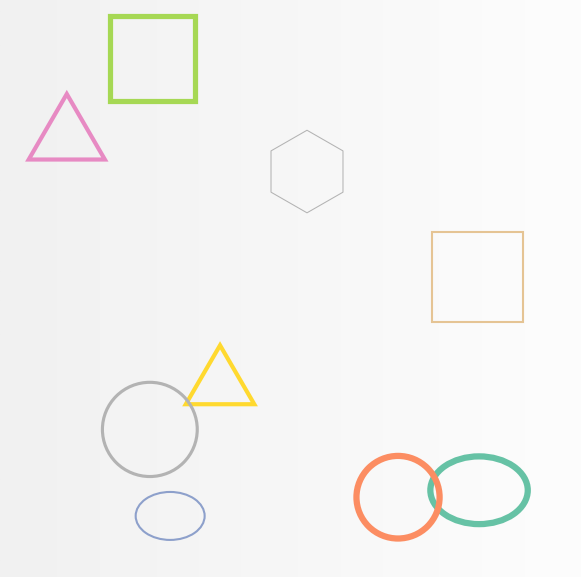[{"shape": "oval", "thickness": 3, "radius": 0.42, "center": [0.824, 0.15]}, {"shape": "circle", "thickness": 3, "radius": 0.36, "center": [0.685, 0.138]}, {"shape": "oval", "thickness": 1, "radius": 0.3, "center": [0.293, 0.106]}, {"shape": "triangle", "thickness": 2, "radius": 0.38, "center": [0.115, 0.761]}, {"shape": "square", "thickness": 2.5, "radius": 0.37, "center": [0.262, 0.898]}, {"shape": "triangle", "thickness": 2, "radius": 0.34, "center": [0.379, 0.333]}, {"shape": "square", "thickness": 1, "radius": 0.39, "center": [0.822, 0.519]}, {"shape": "hexagon", "thickness": 0.5, "radius": 0.36, "center": [0.528, 0.702]}, {"shape": "circle", "thickness": 1.5, "radius": 0.41, "center": [0.258, 0.256]}]